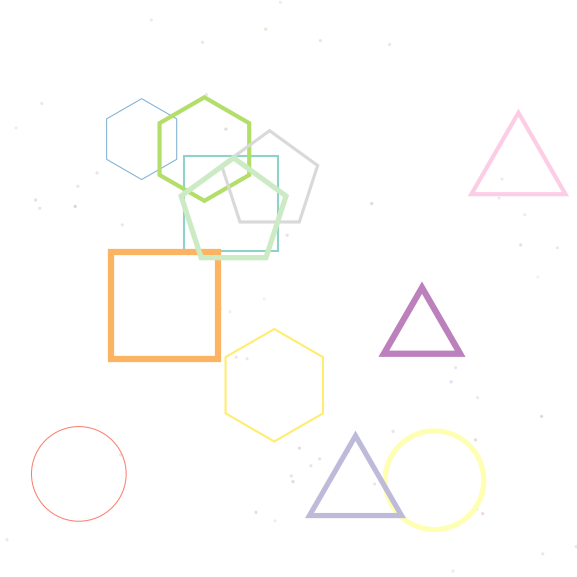[{"shape": "square", "thickness": 1, "radius": 0.41, "center": [0.4, 0.646]}, {"shape": "circle", "thickness": 2.5, "radius": 0.43, "center": [0.752, 0.168]}, {"shape": "triangle", "thickness": 2.5, "radius": 0.46, "center": [0.616, 0.152]}, {"shape": "circle", "thickness": 0.5, "radius": 0.41, "center": [0.136, 0.179]}, {"shape": "hexagon", "thickness": 0.5, "radius": 0.35, "center": [0.245, 0.758]}, {"shape": "square", "thickness": 3, "radius": 0.46, "center": [0.285, 0.47]}, {"shape": "hexagon", "thickness": 2, "radius": 0.45, "center": [0.354, 0.741]}, {"shape": "triangle", "thickness": 2, "radius": 0.47, "center": [0.898, 0.71]}, {"shape": "pentagon", "thickness": 1.5, "radius": 0.44, "center": [0.467, 0.685]}, {"shape": "triangle", "thickness": 3, "radius": 0.38, "center": [0.731, 0.425]}, {"shape": "pentagon", "thickness": 2.5, "radius": 0.48, "center": [0.404, 0.63]}, {"shape": "hexagon", "thickness": 1, "radius": 0.49, "center": [0.475, 0.332]}]